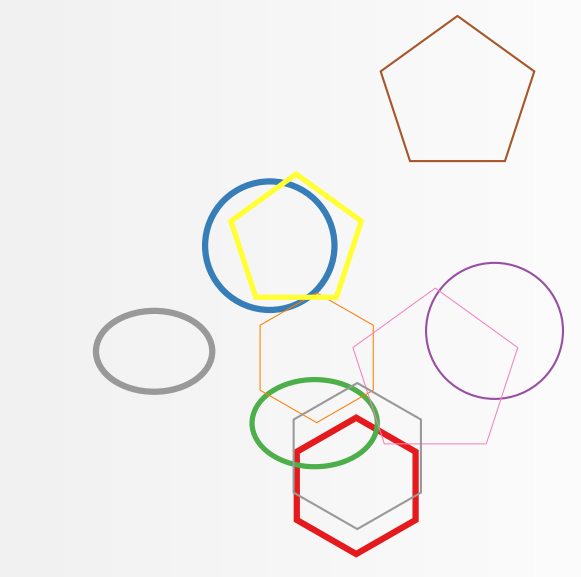[{"shape": "hexagon", "thickness": 3, "radius": 0.59, "center": [0.613, 0.158]}, {"shape": "circle", "thickness": 3, "radius": 0.56, "center": [0.464, 0.574]}, {"shape": "oval", "thickness": 2.5, "radius": 0.54, "center": [0.541, 0.266]}, {"shape": "circle", "thickness": 1, "radius": 0.59, "center": [0.851, 0.426]}, {"shape": "hexagon", "thickness": 0.5, "radius": 0.56, "center": [0.545, 0.38]}, {"shape": "pentagon", "thickness": 2.5, "radius": 0.59, "center": [0.509, 0.58]}, {"shape": "pentagon", "thickness": 1, "radius": 0.69, "center": [0.787, 0.833]}, {"shape": "pentagon", "thickness": 0.5, "radius": 0.75, "center": [0.749, 0.351]}, {"shape": "hexagon", "thickness": 1, "radius": 0.63, "center": [0.615, 0.209]}, {"shape": "oval", "thickness": 3, "radius": 0.5, "center": [0.265, 0.391]}]